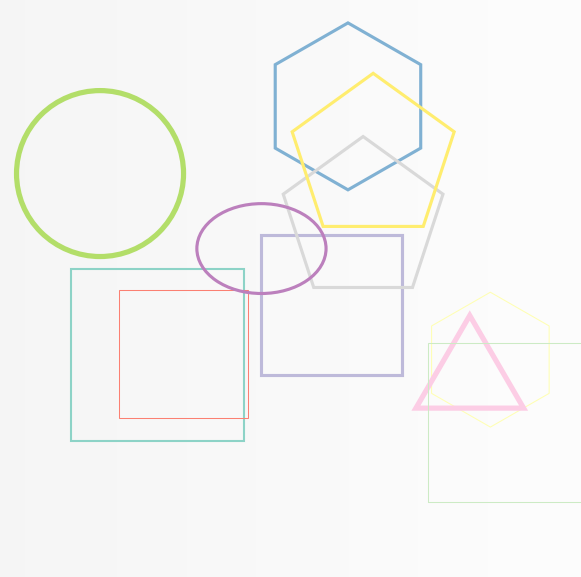[{"shape": "square", "thickness": 1, "radius": 0.74, "center": [0.271, 0.385]}, {"shape": "hexagon", "thickness": 0.5, "radius": 0.58, "center": [0.844, 0.376]}, {"shape": "square", "thickness": 1.5, "radius": 0.6, "center": [0.57, 0.471]}, {"shape": "square", "thickness": 0.5, "radius": 0.56, "center": [0.316, 0.386]}, {"shape": "hexagon", "thickness": 1.5, "radius": 0.72, "center": [0.599, 0.815]}, {"shape": "circle", "thickness": 2.5, "radius": 0.72, "center": [0.172, 0.699]}, {"shape": "triangle", "thickness": 2.5, "radius": 0.53, "center": [0.808, 0.346]}, {"shape": "pentagon", "thickness": 1.5, "radius": 0.72, "center": [0.625, 0.618]}, {"shape": "oval", "thickness": 1.5, "radius": 0.56, "center": [0.45, 0.569]}, {"shape": "square", "thickness": 0.5, "radius": 0.69, "center": [0.873, 0.267]}, {"shape": "pentagon", "thickness": 1.5, "radius": 0.73, "center": [0.642, 0.726]}]